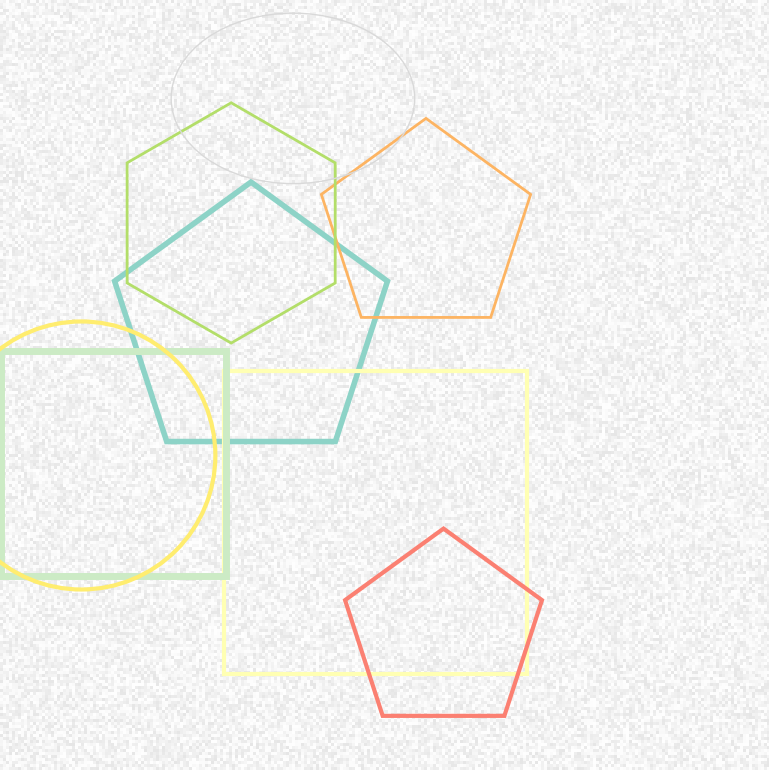[{"shape": "pentagon", "thickness": 2, "radius": 0.93, "center": [0.326, 0.577]}, {"shape": "square", "thickness": 1.5, "radius": 0.98, "center": [0.488, 0.322]}, {"shape": "pentagon", "thickness": 1.5, "radius": 0.67, "center": [0.576, 0.179]}, {"shape": "pentagon", "thickness": 1, "radius": 0.71, "center": [0.553, 0.703]}, {"shape": "hexagon", "thickness": 1, "radius": 0.78, "center": [0.3, 0.71]}, {"shape": "oval", "thickness": 0.5, "radius": 0.79, "center": [0.38, 0.872]}, {"shape": "square", "thickness": 2.5, "radius": 0.73, "center": [0.147, 0.398]}, {"shape": "circle", "thickness": 1.5, "radius": 0.87, "center": [0.106, 0.408]}]